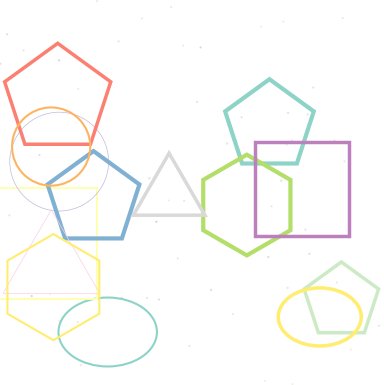[{"shape": "pentagon", "thickness": 3, "radius": 0.61, "center": [0.7, 0.673]}, {"shape": "oval", "thickness": 1.5, "radius": 0.64, "center": [0.28, 0.138]}, {"shape": "square", "thickness": 1.5, "radius": 0.72, "center": [0.108, 0.367]}, {"shape": "circle", "thickness": 0.5, "radius": 0.64, "center": [0.154, 0.58]}, {"shape": "pentagon", "thickness": 2.5, "radius": 0.72, "center": [0.15, 0.743]}, {"shape": "pentagon", "thickness": 3, "radius": 0.63, "center": [0.243, 0.482]}, {"shape": "circle", "thickness": 1.5, "radius": 0.51, "center": [0.133, 0.619]}, {"shape": "hexagon", "thickness": 3, "radius": 0.65, "center": [0.641, 0.467]}, {"shape": "triangle", "thickness": 0.5, "radius": 0.73, "center": [0.133, 0.311]}, {"shape": "triangle", "thickness": 2.5, "radius": 0.54, "center": [0.439, 0.495]}, {"shape": "square", "thickness": 2.5, "radius": 0.61, "center": [0.785, 0.51]}, {"shape": "pentagon", "thickness": 2.5, "radius": 0.51, "center": [0.887, 0.218]}, {"shape": "hexagon", "thickness": 1.5, "radius": 0.69, "center": [0.139, 0.254]}, {"shape": "oval", "thickness": 2.5, "radius": 0.54, "center": [0.831, 0.177]}]